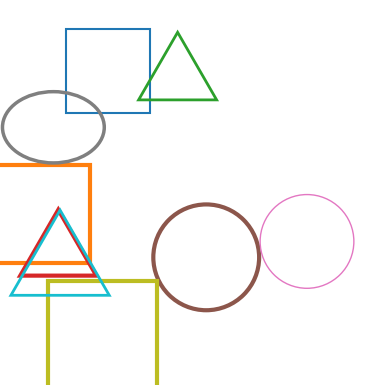[{"shape": "square", "thickness": 1.5, "radius": 0.54, "center": [0.28, 0.816]}, {"shape": "square", "thickness": 3, "radius": 0.64, "center": [0.108, 0.445]}, {"shape": "triangle", "thickness": 2, "radius": 0.59, "center": [0.461, 0.799]}, {"shape": "triangle", "thickness": 3, "radius": 0.57, "center": [0.151, 0.341]}, {"shape": "circle", "thickness": 3, "radius": 0.69, "center": [0.536, 0.332]}, {"shape": "circle", "thickness": 1, "radius": 0.61, "center": [0.797, 0.373]}, {"shape": "oval", "thickness": 2.5, "radius": 0.66, "center": [0.139, 0.669]}, {"shape": "square", "thickness": 3, "radius": 0.71, "center": [0.265, 0.13]}, {"shape": "triangle", "thickness": 2, "radius": 0.74, "center": [0.156, 0.307]}]